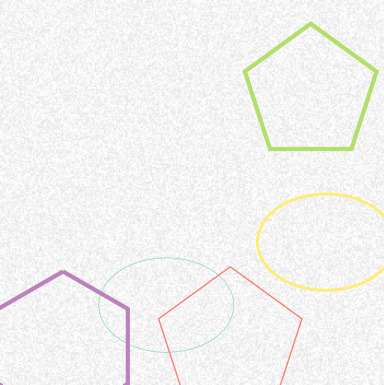[{"shape": "oval", "thickness": 0.5, "radius": 0.88, "center": [0.432, 0.207]}, {"shape": "pentagon", "thickness": 1, "radius": 0.98, "center": [0.598, 0.111]}, {"shape": "pentagon", "thickness": 3, "radius": 0.9, "center": [0.807, 0.759]}, {"shape": "hexagon", "thickness": 3, "radius": 0.97, "center": [0.164, 0.1]}, {"shape": "oval", "thickness": 2, "radius": 0.89, "center": [0.847, 0.371]}]